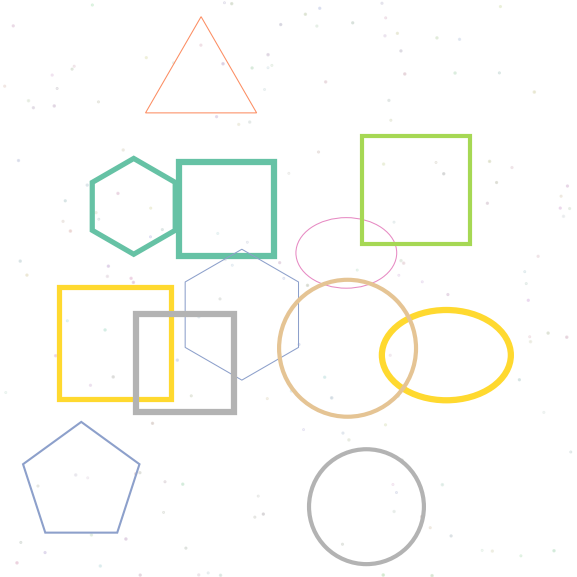[{"shape": "hexagon", "thickness": 2.5, "radius": 0.41, "center": [0.232, 0.642]}, {"shape": "square", "thickness": 3, "radius": 0.41, "center": [0.392, 0.637]}, {"shape": "triangle", "thickness": 0.5, "radius": 0.56, "center": [0.348, 0.859]}, {"shape": "pentagon", "thickness": 1, "radius": 0.53, "center": [0.141, 0.163]}, {"shape": "hexagon", "thickness": 0.5, "radius": 0.57, "center": [0.419, 0.454]}, {"shape": "oval", "thickness": 0.5, "radius": 0.44, "center": [0.6, 0.561]}, {"shape": "square", "thickness": 2, "radius": 0.47, "center": [0.721, 0.67]}, {"shape": "square", "thickness": 2.5, "radius": 0.48, "center": [0.2, 0.405]}, {"shape": "oval", "thickness": 3, "radius": 0.56, "center": [0.773, 0.384]}, {"shape": "circle", "thickness": 2, "radius": 0.59, "center": [0.602, 0.396]}, {"shape": "square", "thickness": 3, "radius": 0.42, "center": [0.321, 0.371]}, {"shape": "circle", "thickness": 2, "radius": 0.5, "center": [0.635, 0.122]}]